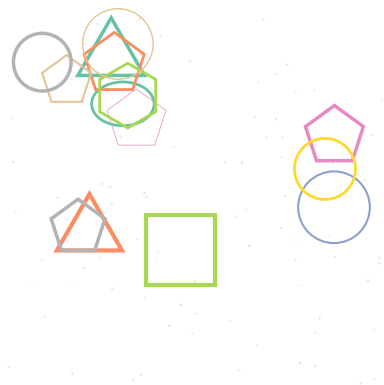[{"shape": "triangle", "thickness": 2.5, "radius": 0.5, "center": [0.289, 0.854]}, {"shape": "oval", "thickness": 2, "radius": 0.41, "center": [0.319, 0.73]}, {"shape": "triangle", "thickness": 3, "radius": 0.49, "center": [0.232, 0.398]}, {"shape": "pentagon", "thickness": 2, "radius": 0.41, "center": [0.297, 0.834]}, {"shape": "circle", "thickness": 1.5, "radius": 0.47, "center": [0.868, 0.462]}, {"shape": "pentagon", "thickness": 0.5, "radius": 0.4, "center": [0.354, 0.688]}, {"shape": "pentagon", "thickness": 2.5, "radius": 0.4, "center": [0.869, 0.647]}, {"shape": "square", "thickness": 3, "radius": 0.45, "center": [0.469, 0.35]}, {"shape": "hexagon", "thickness": 2, "radius": 0.42, "center": [0.332, 0.752]}, {"shape": "circle", "thickness": 2, "radius": 0.4, "center": [0.844, 0.561]}, {"shape": "circle", "thickness": 1, "radius": 0.46, "center": [0.306, 0.886]}, {"shape": "pentagon", "thickness": 1.5, "radius": 0.34, "center": [0.173, 0.79]}, {"shape": "circle", "thickness": 2.5, "radius": 0.37, "center": [0.11, 0.838]}, {"shape": "pentagon", "thickness": 2.5, "radius": 0.37, "center": [0.203, 0.409]}]